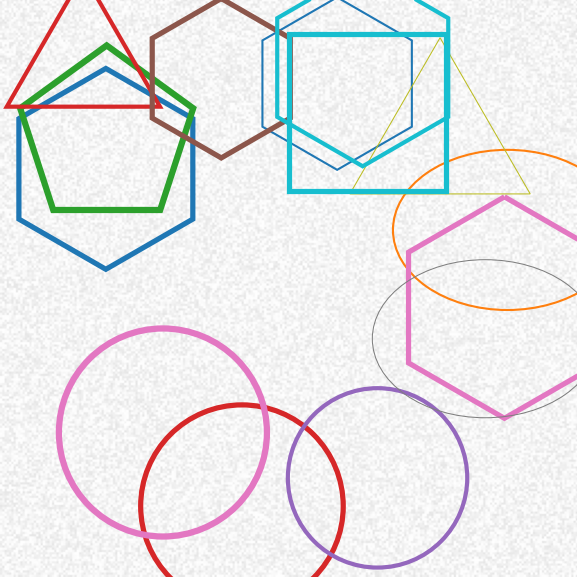[{"shape": "hexagon", "thickness": 2.5, "radius": 0.87, "center": [0.183, 0.707]}, {"shape": "hexagon", "thickness": 1, "radius": 0.75, "center": [0.584, 0.854]}, {"shape": "oval", "thickness": 1, "radius": 0.99, "center": [0.879, 0.601]}, {"shape": "pentagon", "thickness": 3, "radius": 0.79, "center": [0.185, 0.763]}, {"shape": "circle", "thickness": 2.5, "radius": 0.88, "center": [0.419, 0.123]}, {"shape": "triangle", "thickness": 2, "radius": 0.77, "center": [0.144, 0.891]}, {"shape": "circle", "thickness": 2, "radius": 0.78, "center": [0.654, 0.172]}, {"shape": "hexagon", "thickness": 2.5, "radius": 0.69, "center": [0.383, 0.864]}, {"shape": "circle", "thickness": 3, "radius": 0.9, "center": [0.282, 0.25]}, {"shape": "hexagon", "thickness": 2.5, "radius": 0.96, "center": [0.873, 0.467]}, {"shape": "oval", "thickness": 0.5, "radius": 0.98, "center": [0.84, 0.413]}, {"shape": "triangle", "thickness": 0.5, "radius": 0.9, "center": [0.762, 0.753]}, {"shape": "square", "thickness": 2.5, "radius": 0.68, "center": [0.636, 0.805]}, {"shape": "hexagon", "thickness": 2, "radius": 0.85, "center": [0.628, 0.882]}]